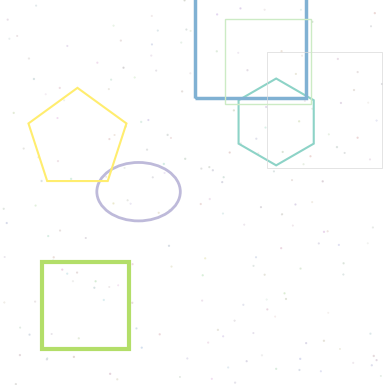[{"shape": "hexagon", "thickness": 1.5, "radius": 0.56, "center": [0.717, 0.683]}, {"shape": "oval", "thickness": 2, "radius": 0.54, "center": [0.36, 0.502]}, {"shape": "square", "thickness": 2.5, "radius": 0.72, "center": [0.65, 0.89]}, {"shape": "square", "thickness": 3, "radius": 0.56, "center": [0.222, 0.206]}, {"shape": "square", "thickness": 0.5, "radius": 0.75, "center": [0.843, 0.714]}, {"shape": "square", "thickness": 1, "radius": 0.55, "center": [0.696, 0.841]}, {"shape": "pentagon", "thickness": 1.5, "radius": 0.67, "center": [0.201, 0.638]}]